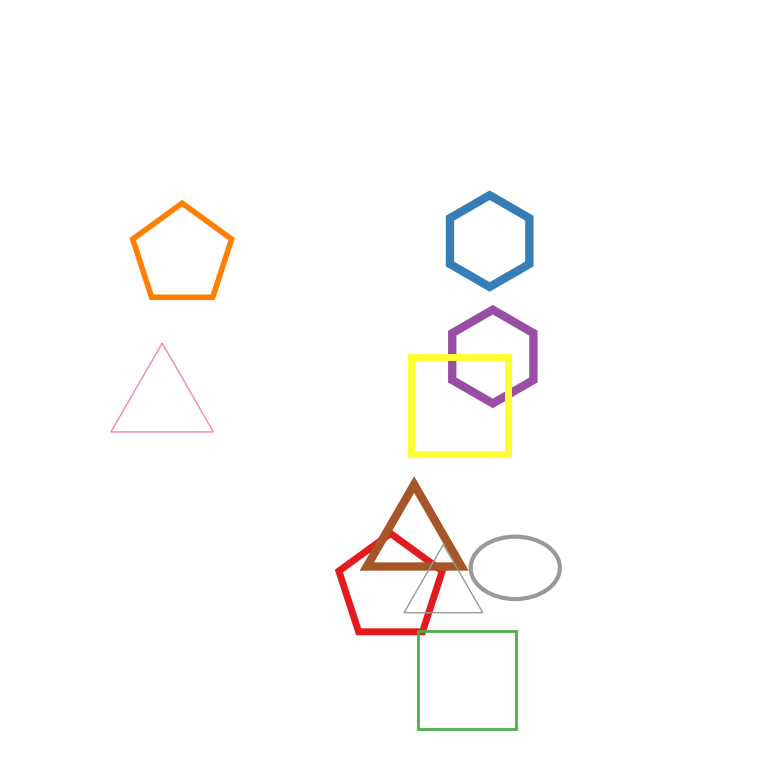[{"shape": "pentagon", "thickness": 2.5, "radius": 0.35, "center": [0.507, 0.237]}, {"shape": "hexagon", "thickness": 3, "radius": 0.3, "center": [0.636, 0.687]}, {"shape": "square", "thickness": 1, "radius": 0.32, "center": [0.606, 0.117]}, {"shape": "hexagon", "thickness": 3, "radius": 0.3, "center": [0.64, 0.537]}, {"shape": "pentagon", "thickness": 2, "radius": 0.34, "center": [0.237, 0.669]}, {"shape": "square", "thickness": 2.5, "radius": 0.32, "center": [0.597, 0.474]}, {"shape": "triangle", "thickness": 3, "radius": 0.35, "center": [0.538, 0.3]}, {"shape": "triangle", "thickness": 0.5, "radius": 0.38, "center": [0.211, 0.477]}, {"shape": "triangle", "thickness": 0.5, "radius": 0.3, "center": [0.576, 0.234]}, {"shape": "oval", "thickness": 1.5, "radius": 0.29, "center": [0.669, 0.263]}]